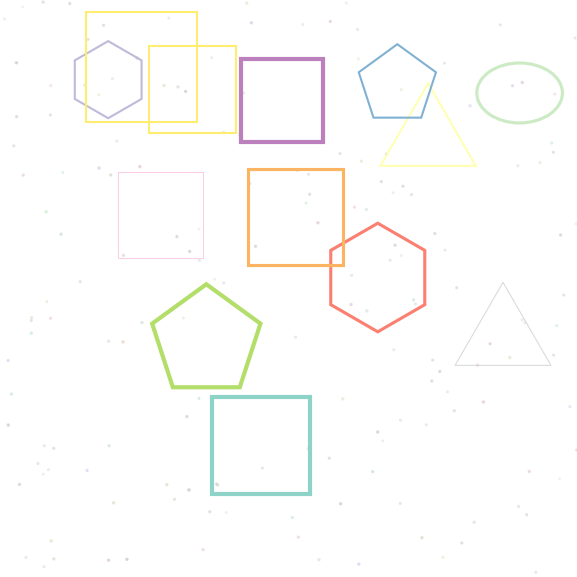[{"shape": "square", "thickness": 2, "radius": 0.42, "center": [0.452, 0.228]}, {"shape": "triangle", "thickness": 1, "radius": 0.48, "center": [0.741, 0.76]}, {"shape": "hexagon", "thickness": 1, "radius": 0.33, "center": [0.187, 0.861]}, {"shape": "hexagon", "thickness": 1.5, "radius": 0.47, "center": [0.654, 0.519]}, {"shape": "pentagon", "thickness": 1, "radius": 0.35, "center": [0.688, 0.852]}, {"shape": "square", "thickness": 1.5, "radius": 0.41, "center": [0.511, 0.623]}, {"shape": "pentagon", "thickness": 2, "radius": 0.49, "center": [0.357, 0.408]}, {"shape": "square", "thickness": 0.5, "radius": 0.37, "center": [0.278, 0.627]}, {"shape": "triangle", "thickness": 0.5, "radius": 0.48, "center": [0.871, 0.414]}, {"shape": "square", "thickness": 2, "radius": 0.36, "center": [0.489, 0.825]}, {"shape": "oval", "thickness": 1.5, "radius": 0.37, "center": [0.9, 0.838]}, {"shape": "square", "thickness": 1, "radius": 0.48, "center": [0.245, 0.883]}, {"shape": "square", "thickness": 1, "radius": 0.38, "center": [0.333, 0.844]}]